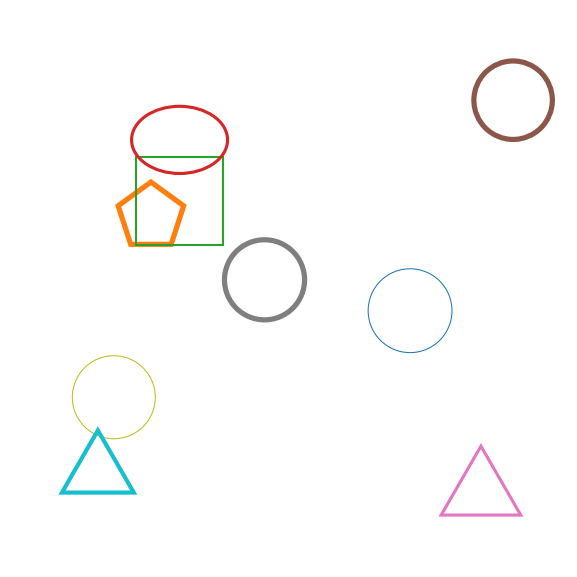[{"shape": "circle", "thickness": 0.5, "radius": 0.36, "center": [0.71, 0.461]}, {"shape": "pentagon", "thickness": 2.5, "radius": 0.3, "center": [0.261, 0.624]}, {"shape": "square", "thickness": 1, "radius": 0.38, "center": [0.31, 0.651]}, {"shape": "oval", "thickness": 1.5, "radius": 0.42, "center": [0.311, 0.757]}, {"shape": "circle", "thickness": 2.5, "radius": 0.34, "center": [0.889, 0.826]}, {"shape": "triangle", "thickness": 1.5, "radius": 0.4, "center": [0.833, 0.147]}, {"shape": "circle", "thickness": 2.5, "radius": 0.35, "center": [0.458, 0.515]}, {"shape": "circle", "thickness": 0.5, "radius": 0.36, "center": [0.197, 0.311]}, {"shape": "triangle", "thickness": 2, "radius": 0.36, "center": [0.169, 0.182]}]